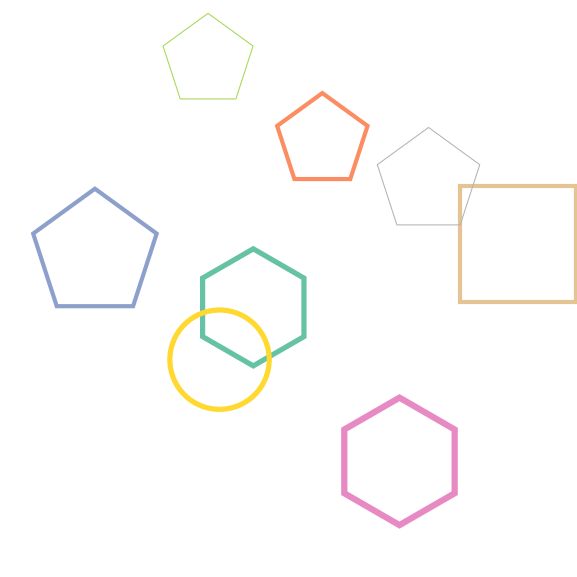[{"shape": "hexagon", "thickness": 2.5, "radius": 0.51, "center": [0.439, 0.467]}, {"shape": "pentagon", "thickness": 2, "radius": 0.41, "center": [0.558, 0.756]}, {"shape": "pentagon", "thickness": 2, "radius": 0.56, "center": [0.164, 0.56]}, {"shape": "hexagon", "thickness": 3, "radius": 0.55, "center": [0.692, 0.2]}, {"shape": "pentagon", "thickness": 0.5, "radius": 0.41, "center": [0.36, 0.894]}, {"shape": "circle", "thickness": 2.5, "radius": 0.43, "center": [0.38, 0.376]}, {"shape": "square", "thickness": 2, "radius": 0.5, "center": [0.897, 0.577]}, {"shape": "pentagon", "thickness": 0.5, "radius": 0.47, "center": [0.742, 0.685]}]